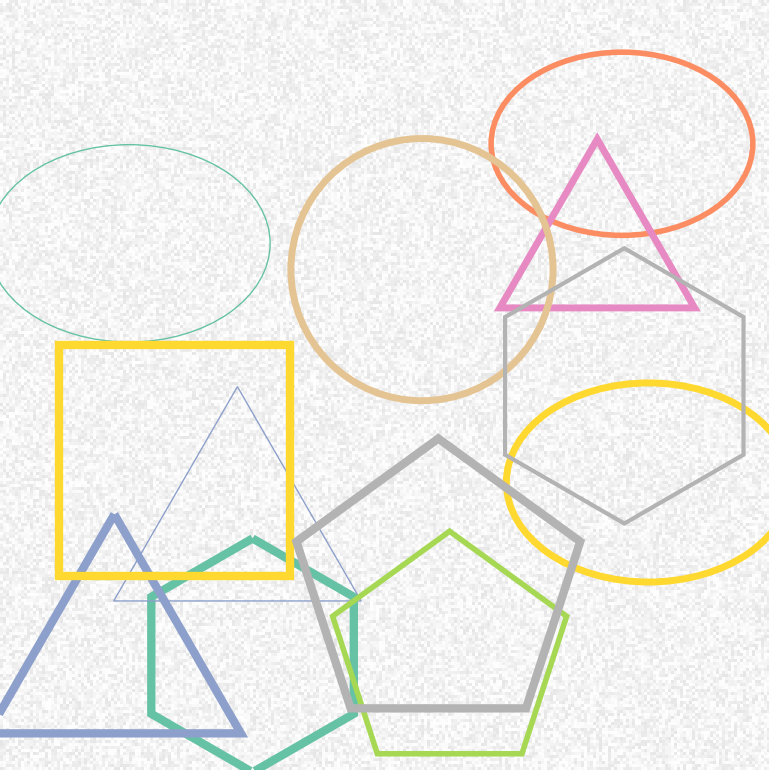[{"shape": "hexagon", "thickness": 3, "radius": 0.76, "center": [0.328, 0.149]}, {"shape": "oval", "thickness": 0.5, "radius": 0.92, "center": [0.168, 0.684]}, {"shape": "oval", "thickness": 2, "radius": 0.85, "center": [0.808, 0.813]}, {"shape": "triangle", "thickness": 3, "radius": 0.95, "center": [0.149, 0.142]}, {"shape": "triangle", "thickness": 0.5, "radius": 0.93, "center": [0.308, 0.312]}, {"shape": "triangle", "thickness": 2.5, "radius": 0.73, "center": [0.776, 0.673]}, {"shape": "pentagon", "thickness": 2, "radius": 0.8, "center": [0.584, 0.15]}, {"shape": "oval", "thickness": 2.5, "radius": 0.92, "center": [0.842, 0.373]}, {"shape": "square", "thickness": 3, "radius": 0.75, "center": [0.227, 0.403]}, {"shape": "circle", "thickness": 2.5, "radius": 0.85, "center": [0.548, 0.65]}, {"shape": "pentagon", "thickness": 3, "radius": 0.97, "center": [0.569, 0.237]}, {"shape": "hexagon", "thickness": 1.5, "radius": 0.89, "center": [0.811, 0.499]}]